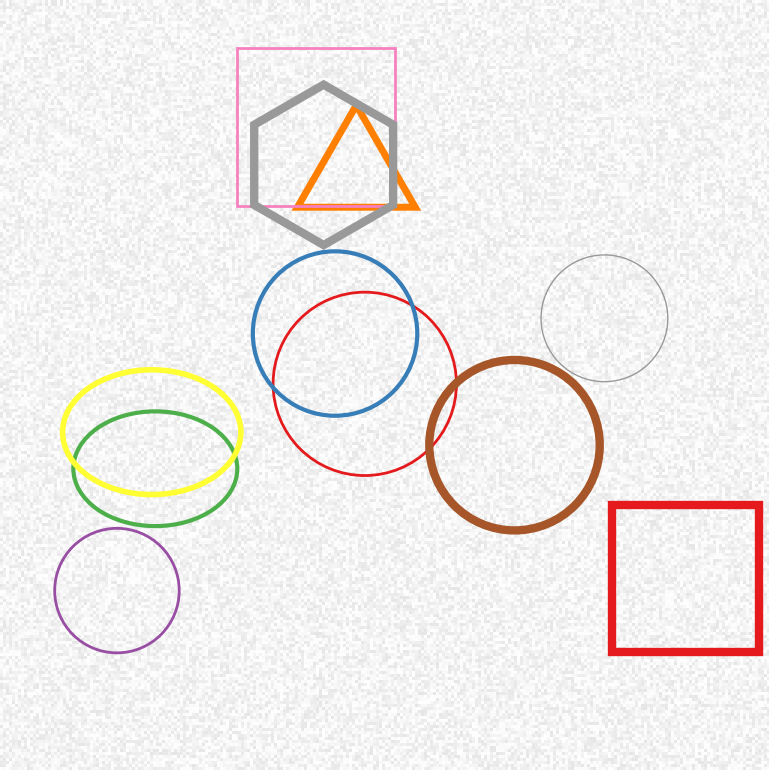[{"shape": "square", "thickness": 3, "radius": 0.48, "center": [0.89, 0.249]}, {"shape": "circle", "thickness": 1, "radius": 0.6, "center": [0.474, 0.501]}, {"shape": "circle", "thickness": 1.5, "radius": 0.53, "center": [0.435, 0.567]}, {"shape": "oval", "thickness": 1.5, "radius": 0.53, "center": [0.202, 0.391]}, {"shape": "circle", "thickness": 1, "radius": 0.4, "center": [0.152, 0.233]}, {"shape": "triangle", "thickness": 2.5, "radius": 0.44, "center": [0.463, 0.775]}, {"shape": "oval", "thickness": 2, "radius": 0.58, "center": [0.197, 0.439]}, {"shape": "circle", "thickness": 3, "radius": 0.55, "center": [0.668, 0.422]}, {"shape": "square", "thickness": 1, "radius": 0.51, "center": [0.41, 0.836]}, {"shape": "circle", "thickness": 0.5, "radius": 0.41, "center": [0.785, 0.587]}, {"shape": "hexagon", "thickness": 3, "radius": 0.52, "center": [0.42, 0.786]}]